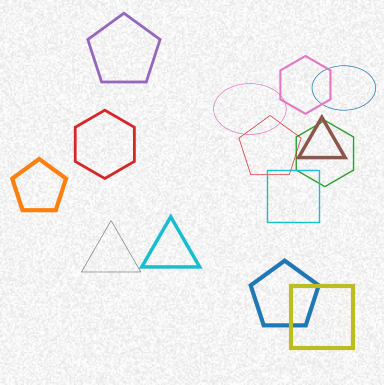[{"shape": "pentagon", "thickness": 3, "radius": 0.46, "center": [0.74, 0.23]}, {"shape": "oval", "thickness": 0.5, "radius": 0.41, "center": [0.893, 0.772]}, {"shape": "pentagon", "thickness": 3, "radius": 0.37, "center": [0.102, 0.513]}, {"shape": "hexagon", "thickness": 1, "radius": 0.43, "center": [0.844, 0.601]}, {"shape": "hexagon", "thickness": 2, "radius": 0.44, "center": [0.272, 0.625]}, {"shape": "pentagon", "thickness": 0.5, "radius": 0.43, "center": [0.701, 0.615]}, {"shape": "pentagon", "thickness": 2, "radius": 0.49, "center": [0.322, 0.867]}, {"shape": "triangle", "thickness": 2.5, "radius": 0.35, "center": [0.836, 0.626]}, {"shape": "oval", "thickness": 0.5, "radius": 0.47, "center": [0.649, 0.717]}, {"shape": "hexagon", "thickness": 1.5, "radius": 0.38, "center": [0.793, 0.78]}, {"shape": "triangle", "thickness": 0.5, "radius": 0.45, "center": [0.289, 0.338]}, {"shape": "square", "thickness": 3, "radius": 0.41, "center": [0.836, 0.176]}, {"shape": "square", "thickness": 1, "radius": 0.34, "center": [0.761, 0.491]}, {"shape": "triangle", "thickness": 2.5, "radius": 0.43, "center": [0.443, 0.35]}]